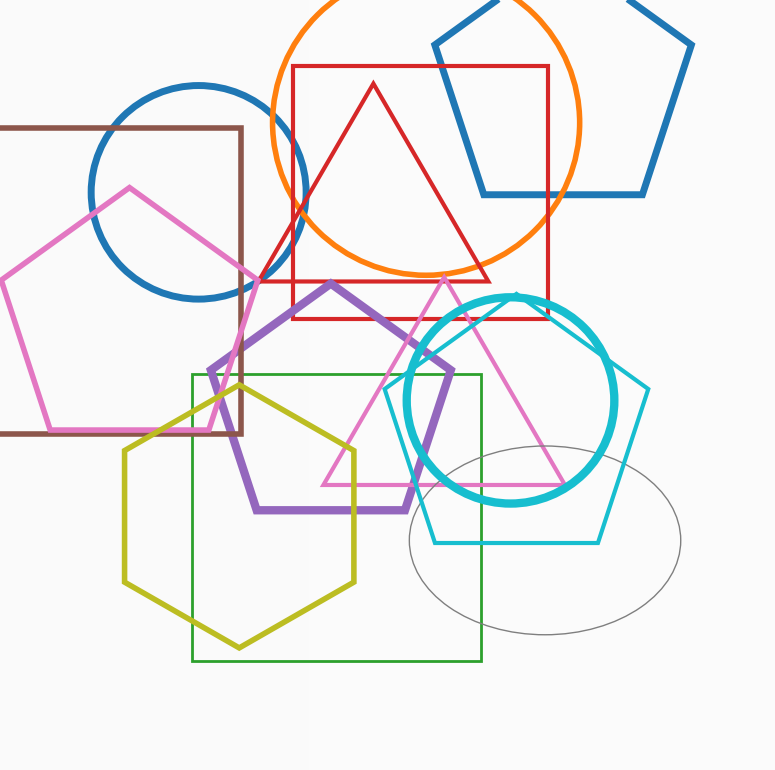[{"shape": "pentagon", "thickness": 2.5, "radius": 0.87, "center": [0.727, 0.888]}, {"shape": "circle", "thickness": 2.5, "radius": 0.69, "center": [0.256, 0.75]}, {"shape": "circle", "thickness": 2, "radius": 0.99, "center": [0.55, 0.841]}, {"shape": "square", "thickness": 1, "radius": 0.93, "center": [0.435, 0.328]}, {"shape": "square", "thickness": 1.5, "radius": 0.82, "center": [0.543, 0.75]}, {"shape": "triangle", "thickness": 1.5, "radius": 0.86, "center": [0.482, 0.72]}, {"shape": "pentagon", "thickness": 3, "radius": 0.81, "center": [0.427, 0.469]}, {"shape": "square", "thickness": 2, "radius": 0.99, "center": [0.112, 0.635]}, {"shape": "pentagon", "thickness": 2, "radius": 0.87, "center": [0.167, 0.582]}, {"shape": "triangle", "thickness": 1.5, "radius": 0.9, "center": [0.573, 0.46]}, {"shape": "oval", "thickness": 0.5, "radius": 0.88, "center": [0.703, 0.298]}, {"shape": "hexagon", "thickness": 2, "radius": 0.85, "center": [0.309, 0.329]}, {"shape": "pentagon", "thickness": 1.5, "radius": 0.89, "center": [0.666, 0.439]}, {"shape": "circle", "thickness": 3, "radius": 0.67, "center": [0.659, 0.48]}]